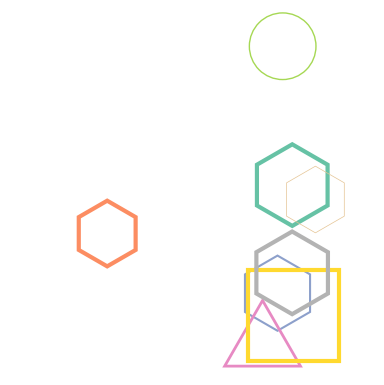[{"shape": "hexagon", "thickness": 3, "radius": 0.53, "center": [0.759, 0.519]}, {"shape": "hexagon", "thickness": 3, "radius": 0.43, "center": [0.278, 0.393]}, {"shape": "hexagon", "thickness": 1.5, "radius": 0.49, "center": [0.721, 0.238]}, {"shape": "triangle", "thickness": 2, "radius": 0.57, "center": [0.682, 0.106]}, {"shape": "circle", "thickness": 1, "radius": 0.43, "center": [0.734, 0.88]}, {"shape": "square", "thickness": 3, "radius": 0.59, "center": [0.762, 0.18]}, {"shape": "hexagon", "thickness": 0.5, "radius": 0.43, "center": [0.819, 0.482]}, {"shape": "hexagon", "thickness": 3, "radius": 0.54, "center": [0.759, 0.291]}]